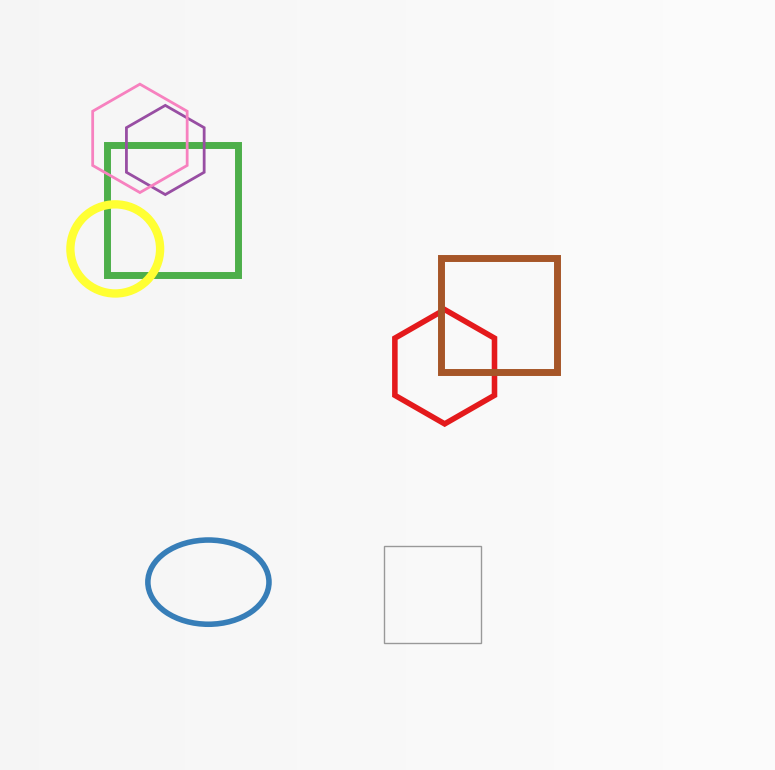[{"shape": "hexagon", "thickness": 2, "radius": 0.37, "center": [0.574, 0.524]}, {"shape": "oval", "thickness": 2, "radius": 0.39, "center": [0.269, 0.244]}, {"shape": "square", "thickness": 2.5, "radius": 0.42, "center": [0.222, 0.728]}, {"shape": "hexagon", "thickness": 1, "radius": 0.29, "center": [0.213, 0.805]}, {"shape": "circle", "thickness": 3, "radius": 0.29, "center": [0.149, 0.677]}, {"shape": "square", "thickness": 2.5, "radius": 0.37, "center": [0.644, 0.591]}, {"shape": "hexagon", "thickness": 1, "radius": 0.35, "center": [0.181, 0.82]}, {"shape": "square", "thickness": 0.5, "radius": 0.31, "center": [0.559, 0.228]}]